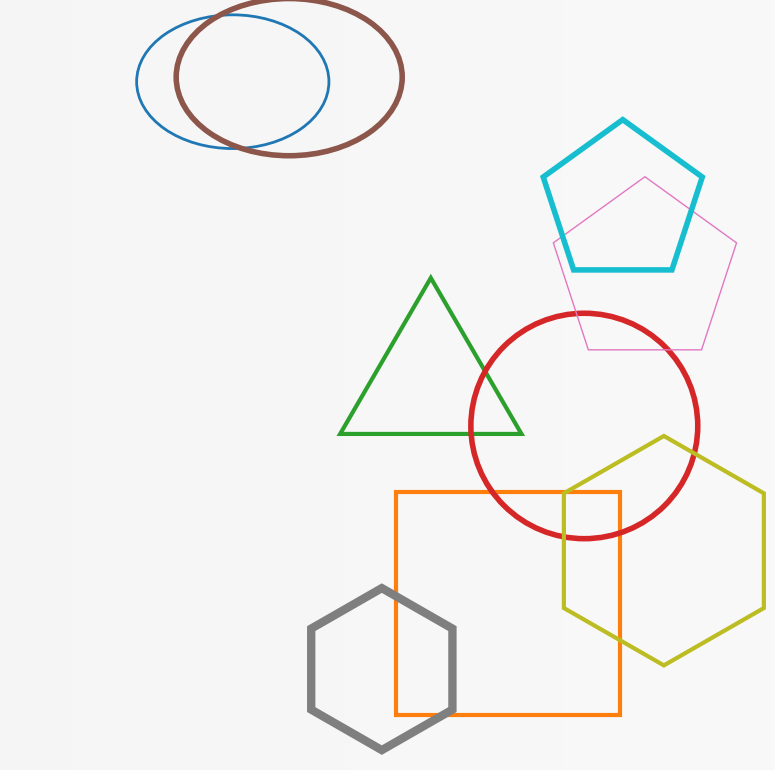[{"shape": "oval", "thickness": 1, "radius": 0.62, "center": [0.3, 0.894]}, {"shape": "square", "thickness": 1.5, "radius": 0.72, "center": [0.656, 0.216]}, {"shape": "triangle", "thickness": 1.5, "radius": 0.68, "center": [0.556, 0.504]}, {"shape": "circle", "thickness": 2, "radius": 0.73, "center": [0.754, 0.447]}, {"shape": "oval", "thickness": 2, "radius": 0.73, "center": [0.373, 0.9]}, {"shape": "pentagon", "thickness": 0.5, "radius": 0.62, "center": [0.832, 0.646]}, {"shape": "hexagon", "thickness": 3, "radius": 0.53, "center": [0.493, 0.131]}, {"shape": "hexagon", "thickness": 1.5, "radius": 0.74, "center": [0.857, 0.285]}, {"shape": "pentagon", "thickness": 2, "radius": 0.54, "center": [0.804, 0.737]}]